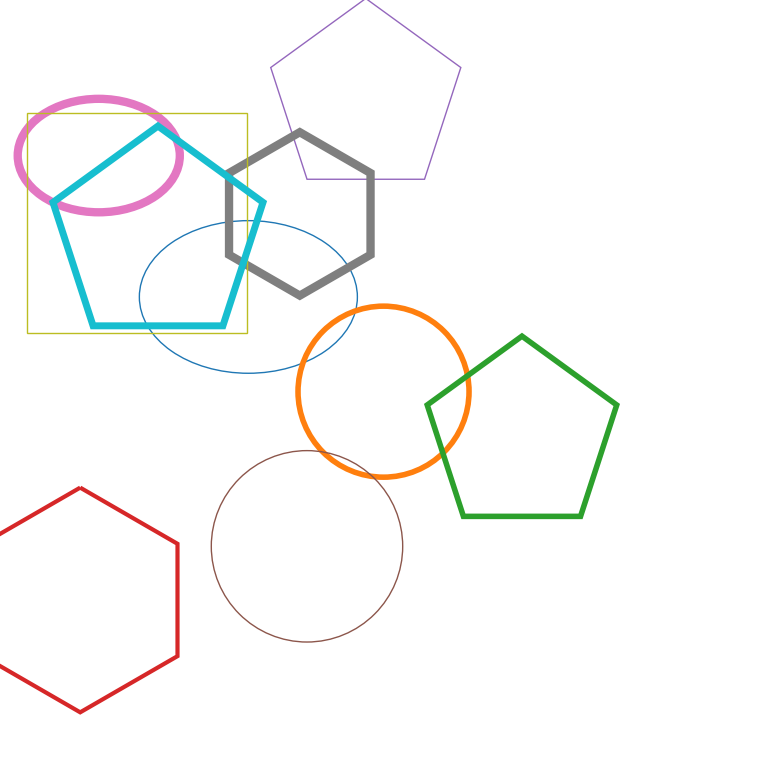[{"shape": "oval", "thickness": 0.5, "radius": 0.71, "center": [0.323, 0.614]}, {"shape": "circle", "thickness": 2, "radius": 0.56, "center": [0.498, 0.491]}, {"shape": "pentagon", "thickness": 2, "radius": 0.65, "center": [0.678, 0.434]}, {"shape": "hexagon", "thickness": 1.5, "radius": 0.73, "center": [0.104, 0.221]}, {"shape": "pentagon", "thickness": 0.5, "radius": 0.65, "center": [0.475, 0.872]}, {"shape": "circle", "thickness": 0.5, "radius": 0.62, "center": [0.399, 0.29]}, {"shape": "oval", "thickness": 3, "radius": 0.53, "center": [0.128, 0.798]}, {"shape": "hexagon", "thickness": 3, "radius": 0.53, "center": [0.389, 0.722]}, {"shape": "square", "thickness": 0.5, "radius": 0.71, "center": [0.177, 0.711]}, {"shape": "pentagon", "thickness": 2.5, "radius": 0.72, "center": [0.205, 0.693]}]